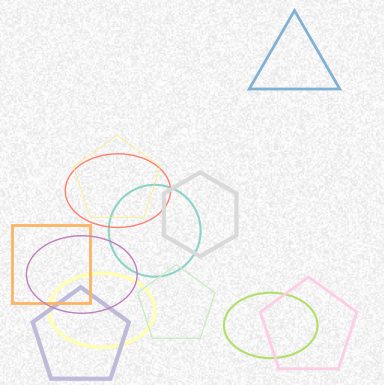[{"shape": "circle", "thickness": 1.5, "radius": 0.6, "center": [0.402, 0.401]}, {"shape": "oval", "thickness": 2.5, "radius": 0.69, "center": [0.265, 0.194]}, {"shape": "pentagon", "thickness": 3, "radius": 0.66, "center": [0.21, 0.123]}, {"shape": "oval", "thickness": 1, "radius": 0.68, "center": [0.306, 0.505]}, {"shape": "triangle", "thickness": 2, "radius": 0.68, "center": [0.765, 0.837]}, {"shape": "square", "thickness": 2, "radius": 0.51, "center": [0.133, 0.314]}, {"shape": "oval", "thickness": 1.5, "radius": 0.61, "center": [0.703, 0.155]}, {"shape": "pentagon", "thickness": 2, "radius": 0.66, "center": [0.802, 0.149]}, {"shape": "hexagon", "thickness": 3, "radius": 0.54, "center": [0.52, 0.443]}, {"shape": "oval", "thickness": 1, "radius": 0.72, "center": [0.212, 0.287]}, {"shape": "pentagon", "thickness": 1, "radius": 0.53, "center": [0.458, 0.207]}, {"shape": "pentagon", "thickness": 0.5, "radius": 0.59, "center": [0.304, 0.53]}]